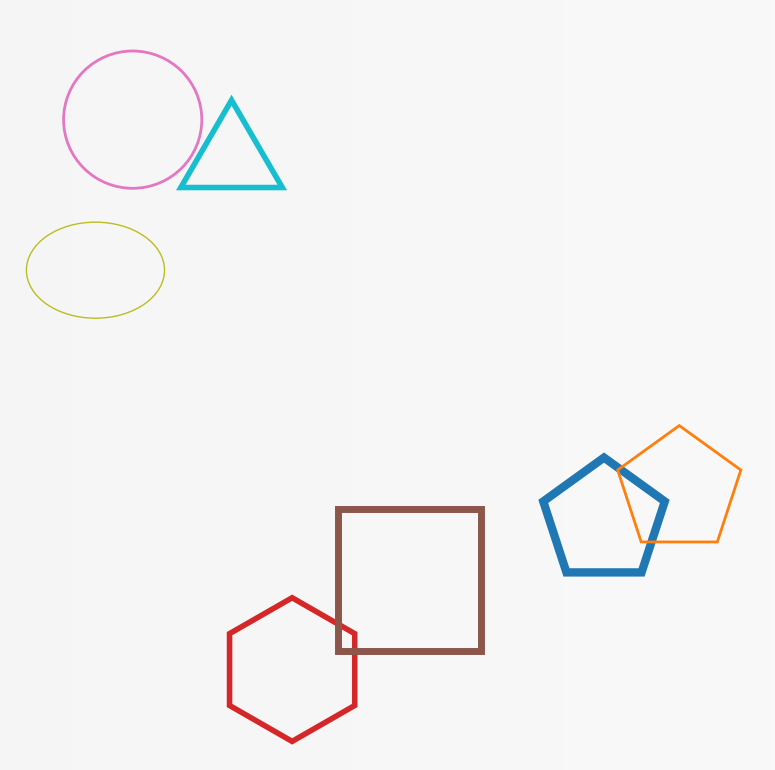[{"shape": "pentagon", "thickness": 3, "radius": 0.41, "center": [0.779, 0.323]}, {"shape": "pentagon", "thickness": 1, "radius": 0.42, "center": [0.876, 0.364]}, {"shape": "hexagon", "thickness": 2, "radius": 0.47, "center": [0.377, 0.13]}, {"shape": "square", "thickness": 2.5, "radius": 0.46, "center": [0.528, 0.247]}, {"shape": "circle", "thickness": 1, "radius": 0.45, "center": [0.171, 0.845]}, {"shape": "oval", "thickness": 0.5, "radius": 0.45, "center": [0.123, 0.649]}, {"shape": "triangle", "thickness": 2, "radius": 0.38, "center": [0.299, 0.794]}]